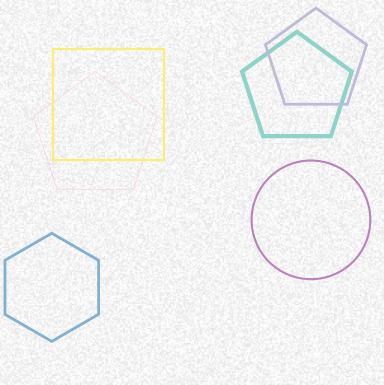[{"shape": "pentagon", "thickness": 3, "radius": 0.75, "center": [0.771, 0.768]}, {"shape": "pentagon", "thickness": 2, "radius": 0.69, "center": [0.821, 0.841]}, {"shape": "hexagon", "thickness": 2, "radius": 0.7, "center": [0.134, 0.254]}, {"shape": "pentagon", "thickness": 0.5, "radius": 0.85, "center": [0.247, 0.645]}, {"shape": "circle", "thickness": 1.5, "radius": 0.77, "center": [0.808, 0.429]}, {"shape": "square", "thickness": 1.5, "radius": 0.72, "center": [0.281, 0.729]}]